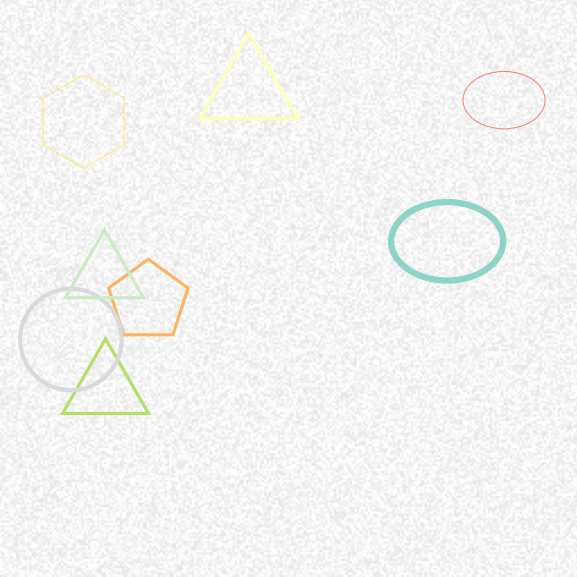[{"shape": "oval", "thickness": 3, "radius": 0.49, "center": [0.774, 0.581]}, {"shape": "triangle", "thickness": 1.5, "radius": 0.49, "center": [0.431, 0.843]}, {"shape": "oval", "thickness": 0.5, "radius": 0.35, "center": [0.873, 0.826]}, {"shape": "pentagon", "thickness": 1.5, "radius": 0.36, "center": [0.257, 0.478]}, {"shape": "triangle", "thickness": 1.5, "radius": 0.43, "center": [0.183, 0.326]}, {"shape": "circle", "thickness": 2, "radius": 0.44, "center": [0.123, 0.411]}, {"shape": "triangle", "thickness": 1.5, "radius": 0.39, "center": [0.181, 0.523]}, {"shape": "hexagon", "thickness": 0.5, "radius": 0.4, "center": [0.145, 0.789]}]